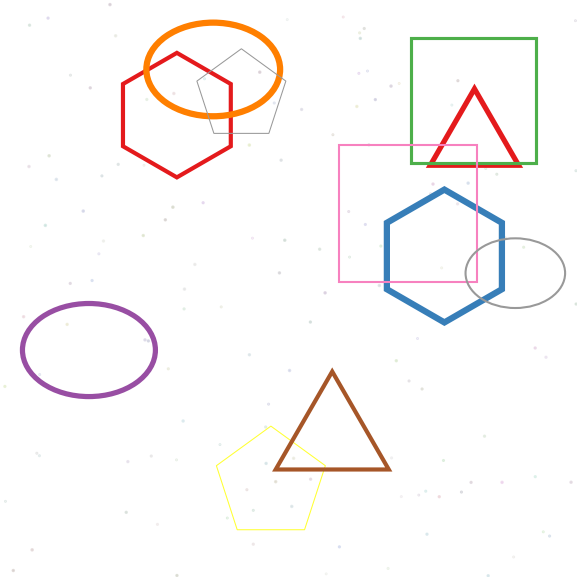[{"shape": "hexagon", "thickness": 2, "radius": 0.54, "center": [0.306, 0.8]}, {"shape": "triangle", "thickness": 2.5, "radius": 0.44, "center": [0.822, 0.757]}, {"shape": "hexagon", "thickness": 3, "radius": 0.58, "center": [0.77, 0.556]}, {"shape": "square", "thickness": 1.5, "radius": 0.54, "center": [0.82, 0.825]}, {"shape": "oval", "thickness": 2.5, "radius": 0.58, "center": [0.154, 0.393]}, {"shape": "oval", "thickness": 3, "radius": 0.58, "center": [0.369, 0.879]}, {"shape": "pentagon", "thickness": 0.5, "radius": 0.5, "center": [0.469, 0.162]}, {"shape": "triangle", "thickness": 2, "radius": 0.57, "center": [0.575, 0.243]}, {"shape": "square", "thickness": 1, "radius": 0.6, "center": [0.706, 0.629]}, {"shape": "pentagon", "thickness": 0.5, "radius": 0.4, "center": [0.418, 0.834]}, {"shape": "oval", "thickness": 1, "radius": 0.43, "center": [0.892, 0.526]}]